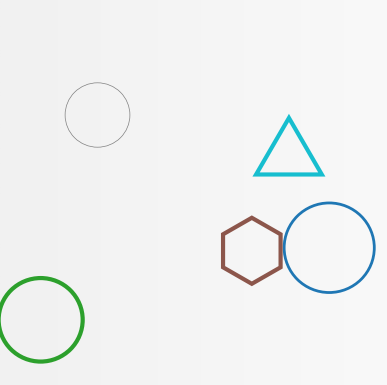[{"shape": "circle", "thickness": 2, "radius": 0.58, "center": [0.85, 0.357]}, {"shape": "circle", "thickness": 3, "radius": 0.54, "center": [0.105, 0.169]}, {"shape": "hexagon", "thickness": 3, "radius": 0.43, "center": [0.65, 0.349]}, {"shape": "circle", "thickness": 0.5, "radius": 0.42, "center": [0.252, 0.701]}, {"shape": "triangle", "thickness": 3, "radius": 0.49, "center": [0.746, 0.596]}]